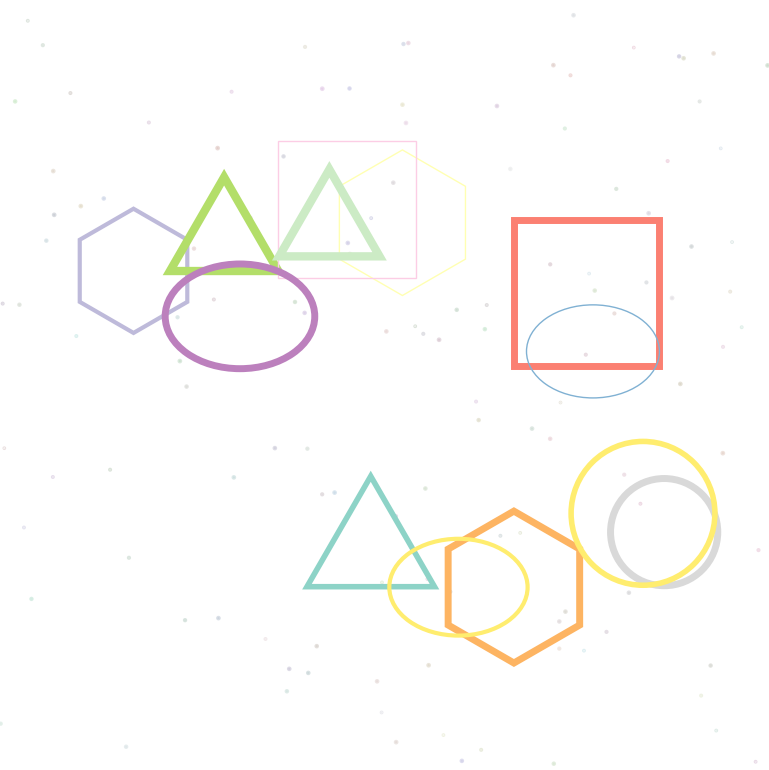[{"shape": "triangle", "thickness": 2, "radius": 0.48, "center": [0.481, 0.286]}, {"shape": "hexagon", "thickness": 0.5, "radius": 0.47, "center": [0.523, 0.711]}, {"shape": "hexagon", "thickness": 1.5, "radius": 0.4, "center": [0.173, 0.648]}, {"shape": "square", "thickness": 2.5, "radius": 0.47, "center": [0.762, 0.619]}, {"shape": "oval", "thickness": 0.5, "radius": 0.43, "center": [0.77, 0.544]}, {"shape": "hexagon", "thickness": 2.5, "radius": 0.49, "center": [0.667, 0.238]}, {"shape": "triangle", "thickness": 3, "radius": 0.41, "center": [0.291, 0.689]}, {"shape": "square", "thickness": 0.5, "radius": 0.45, "center": [0.451, 0.728]}, {"shape": "circle", "thickness": 2.5, "radius": 0.35, "center": [0.863, 0.309]}, {"shape": "oval", "thickness": 2.5, "radius": 0.49, "center": [0.312, 0.589]}, {"shape": "triangle", "thickness": 3, "radius": 0.38, "center": [0.428, 0.705]}, {"shape": "circle", "thickness": 2, "radius": 0.47, "center": [0.835, 0.333]}, {"shape": "oval", "thickness": 1.5, "radius": 0.45, "center": [0.595, 0.237]}]